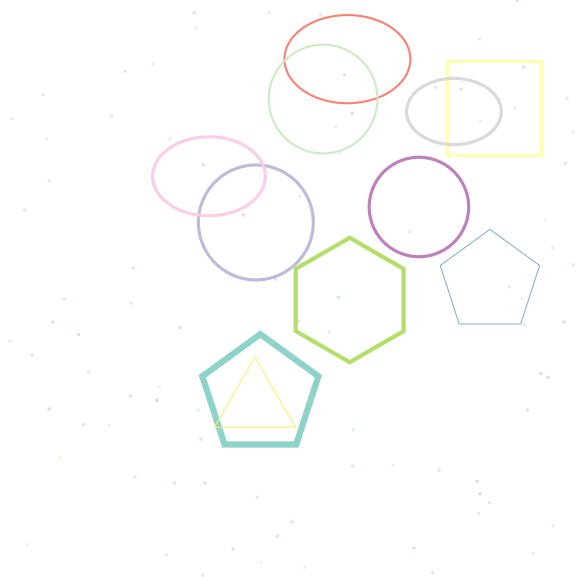[{"shape": "pentagon", "thickness": 3, "radius": 0.53, "center": [0.451, 0.315]}, {"shape": "square", "thickness": 1.5, "radius": 0.4, "center": [0.855, 0.812]}, {"shape": "circle", "thickness": 1.5, "radius": 0.5, "center": [0.443, 0.614]}, {"shape": "oval", "thickness": 1, "radius": 0.55, "center": [0.602, 0.897]}, {"shape": "pentagon", "thickness": 0.5, "radius": 0.45, "center": [0.848, 0.511]}, {"shape": "hexagon", "thickness": 2, "radius": 0.54, "center": [0.605, 0.48]}, {"shape": "oval", "thickness": 1.5, "radius": 0.49, "center": [0.362, 0.694]}, {"shape": "oval", "thickness": 1.5, "radius": 0.41, "center": [0.786, 0.806]}, {"shape": "circle", "thickness": 1.5, "radius": 0.43, "center": [0.725, 0.641]}, {"shape": "circle", "thickness": 1, "radius": 0.47, "center": [0.56, 0.828]}, {"shape": "triangle", "thickness": 0.5, "radius": 0.4, "center": [0.441, 0.3]}]